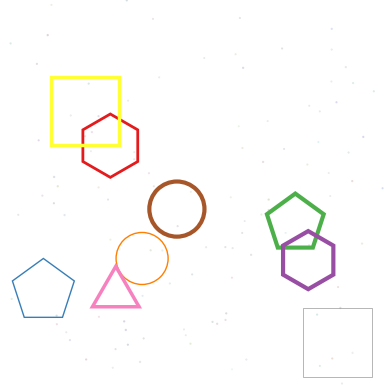[{"shape": "hexagon", "thickness": 2, "radius": 0.41, "center": [0.287, 0.622]}, {"shape": "pentagon", "thickness": 1, "radius": 0.42, "center": [0.113, 0.244]}, {"shape": "pentagon", "thickness": 3, "radius": 0.39, "center": [0.767, 0.42]}, {"shape": "hexagon", "thickness": 3, "radius": 0.38, "center": [0.801, 0.324]}, {"shape": "circle", "thickness": 1, "radius": 0.34, "center": [0.369, 0.329]}, {"shape": "square", "thickness": 2.5, "radius": 0.44, "center": [0.221, 0.711]}, {"shape": "circle", "thickness": 3, "radius": 0.36, "center": [0.459, 0.457]}, {"shape": "triangle", "thickness": 2.5, "radius": 0.35, "center": [0.301, 0.238]}, {"shape": "square", "thickness": 0.5, "radius": 0.45, "center": [0.876, 0.11]}]